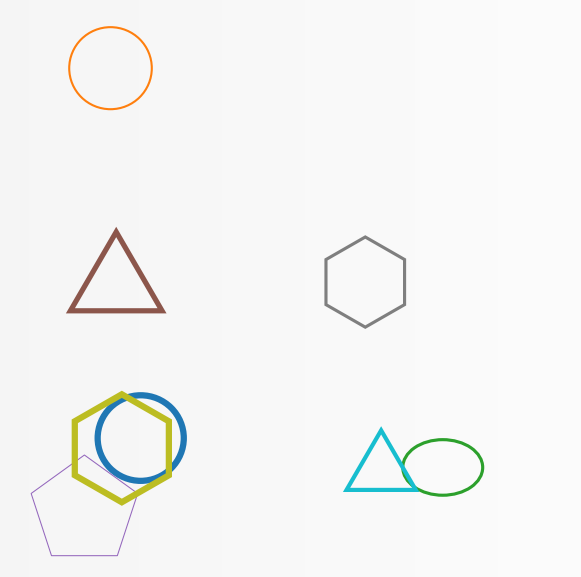[{"shape": "circle", "thickness": 3, "radius": 0.37, "center": [0.242, 0.241]}, {"shape": "circle", "thickness": 1, "radius": 0.36, "center": [0.19, 0.881]}, {"shape": "oval", "thickness": 1.5, "radius": 0.34, "center": [0.762, 0.19]}, {"shape": "pentagon", "thickness": 0.5, "radius": 0.48, "center": [0.145, 0.115]}, {"shape": "triangle", "thickness": 2.5, "radius": 0.46, "center": [0.2, 0.506]}, {"shape": "hexagon", "thickness": 1.5, "radius": 0.39, "center": [0.628, 0.511]}, {"shape": "hexagon", "thickness": 3, "radius": 0.47, "center": [0.21, 0.223]}, {"shape": "triangle", "thickness": 2, "radius": 0.34, "center": [0.656, 0.185]}]